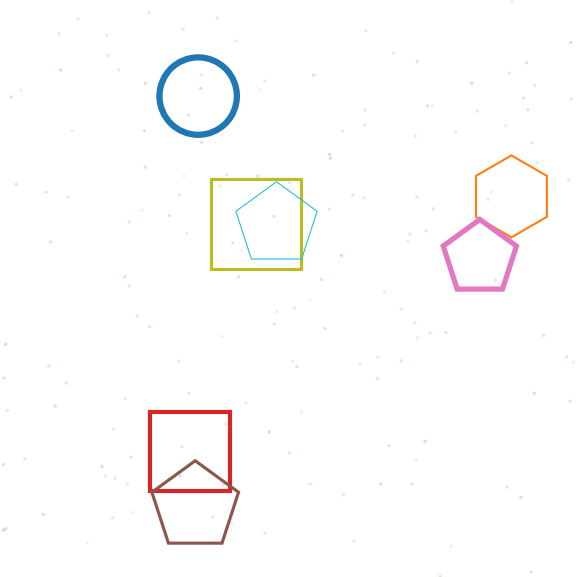[{"shape": "circle", "thickness": 3, "radius": 0.34, "center": [0.343, 0.833]}, {"shape": "hexagon", "thickness": 1, "radius": 0.35, "center": [0.886, 0.659]}, {"shape": "square", "thickness": 2, "radius": 0.34, "center": [0.329, 0.217]}, {"shape": "pentagon", "thickness": 1.5, "radius": 0.39, "center": [0.338, 0.122]}, {"shape": "pentagon", "thickness": 2.5, "radius": 0.33, "center": [0.831, 0.553]}, {"shape": "square", "thickness": 1.5, "radius": 0.39, "center": [0.444, 0.612]}, {"shape": "pentagon", "thickness": 0.5, "radius": 0.37, "center": [0.479, 0.61]}]